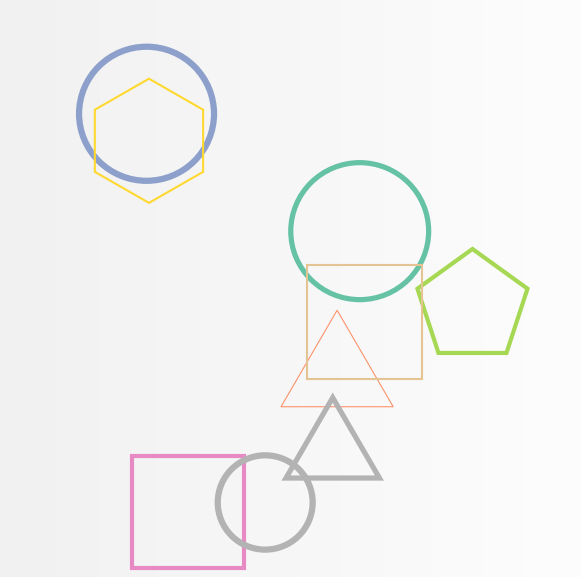[{"shape": "circle", "thickness": 2.5, "radius": 0.59, "center": [0.619, 0.599]}, {"shape": "triangle", "thickness": 0.5, "radius": 0.56, "center": [0.58, 0.351]}, {"shape": "circle", "thickness": 3, "radius": 0.58, "center": [0.252, 0.802]}, {"shape": "square", "thickness": 2, "radius": 0.49, "center": [0.323, 0.113]}, {"shape": "pentagon", "thickness": 2, "radius": 0.5, "center": [0.813, 0.468]}, {"shape": "hexagon", "thickness": 1, "radius": 0.54, "center": [0.256, 0.755]}, {"shape": "square", "thickness": 1, "radius": 0.5, "center": [0.627, 0.442]}, {"shape": "circle", "thickness": 3, "radius": 0.41, "center": [0.456, 0.129]}, {"shape": "triangle", "thickness": 2.5, "radius": 0.46, "center": [0.572, 0.218]}]